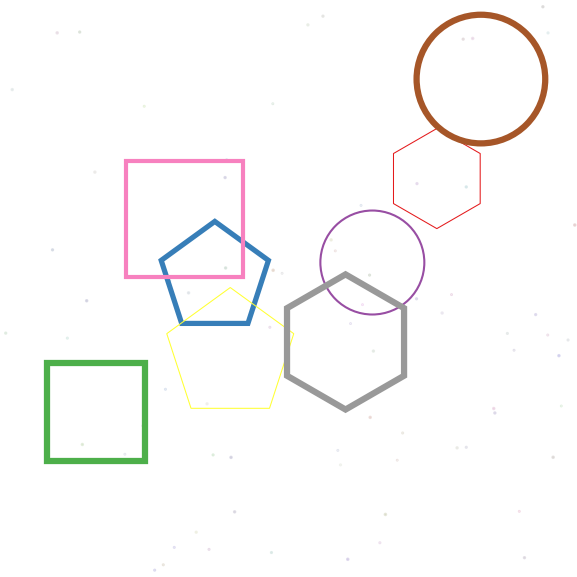[{"shape": "hexagon", "thickness": 0.5, "radius": 0.43, "center": [0.756, 0.69]}, {"shape": "pentagon", "thickness": 2.5, "radius": 0.49, "center": [0.372, 0.518]}, {"shape": "square", "thickness": 3, "radius": 0.42, "center": [0.167, 0.286]}, {"shape": "circle", "thickness": 1, "radius": 0.45, "center": [0.645, 0.545]}, {"shape": "pentagon", "thickness": 0.5, "radius": 0.58, "center": [0.399, 0.386]}, {"shape": "circle", "thickness": 3, "radius": 0.56, "center": [0.833, 0.862]}, {"shape": "square", "thickness": 2, "radius": 0.51, "center": [0.319, 0.62]}, {"shape": "hexagon", "thickness": 3, "radius": 0.59, "center": [0.598, 0.407]}]